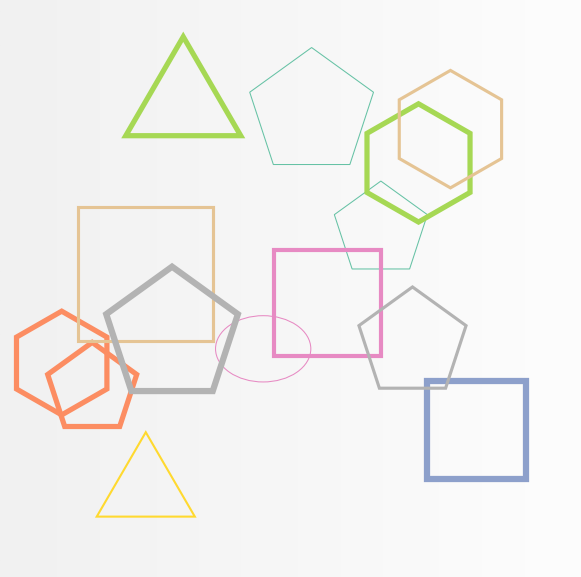[{"shape": "pentagon", "thickness": 0.5, "radius": 0.42, "center": [0.655, 0.601]}, {"shape": "pentagon", "thickness": 0.5, "radius": 0.56, "center": [0.536, 0.805]}, {"shape": "hexagon", "thickness": 2.5, "radius": 0.45, "center": [0.106, 0.37]}, {"shape": "pentagon", "thickness": 2.5, "radius": 0.4, "center": [0.159, 0.326]}, {"shape": "square", "thickness": 3, "radius": 0.43, "center": [0.82, 0.254]}, {"shape": "oval", "thickness": 0.5, "radius": 0.41, "center": [0.453, 0.395]}, {"shape": "square", "thickness": 2, "radius": 0.46, "center": [0.563, 0.475]}, {"shape": "triangle", "thickness": 2.5, "radius": 0.57, "center": [0.315, 0.821]}, {"shape": "hexagon", "thickness": 2.5, "radius": 0.51, "center": [0.72, 0.717]}, {"shape": "triangle", "thickness": 1, "radius": 0.49, "center": [0.251, 0.153]}, {"shape": "square", "thickness": 1.5, "radius": 0.58, "center": [0.251, 0.525]}, {"shape": "hexagon", "thickness": 1.5, "radius": 0.51, "center": [0.775, 0.776]}, {"shape": "pentagon", "thickness": 3, "radius": 0.6, "center": [0.296, 0.418]}, {"shape": "pentagon", "thickness": 1.5, "radius": 0.48, "center": [0.71, 0.405]}]